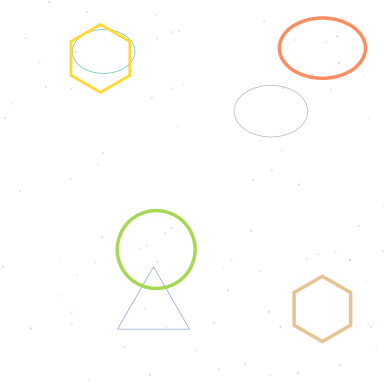[{"shape": "oval", "thickness": 0.5, "radius": 0.41, "center": [0.269, 0.866]}, {"shape": "oval", "thickness": 2.5, "radius": 0.56, "center": [0.837, 0.875]}, {"shape": "triangle", "thickness": 0.5, "radius": 0.54, "center": [0.399, 0.199]}, {"shape": "circle", "thickness": 2.5, "radius": 0.51, "center": [0.406, 0.352]}, {"shape": "hexagon", "thickness": 2, "radius": 0.44, "center": [0.261, 0.848]}, {"shape": "hexagon", "thickness": 2.5, "radius": 0.42, "center": [0.837, 0.198]}, {"shape": "oval", "thickness": 0.5, "radius": 0.48, "center": [0.704, 0.711]}]